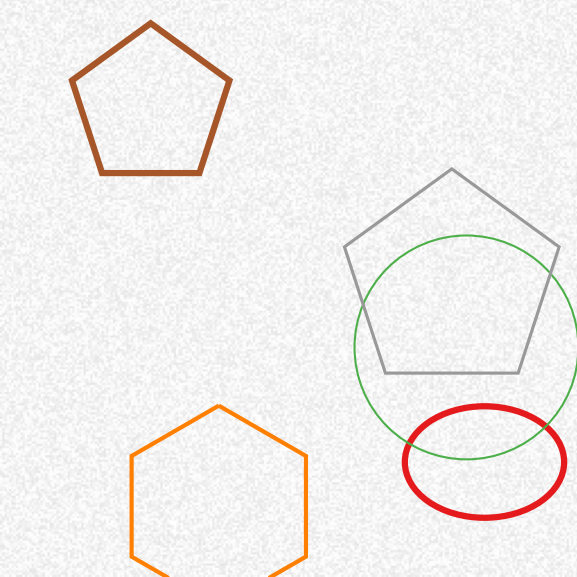[{"shape": "oval", "thickness": 3, "radius": 0.69, "center": [0.839, 0.199]}, {"shape": "circle", "thickness": 1, "radius": 0.97, "center": [0.808, 0.398]}, {"shape": "hexagon", "thickness": 2, "radius": 0.87, "center": [0.379, 0.122]}, {"shape": "pentagon", "thickness": 3, "radius": 0.72, "center": [0.261, 0.815]}, {"shape": "pentagon", "thickness": 1.5, "radius": 0.98, "center": [0.782, 0.511]}]